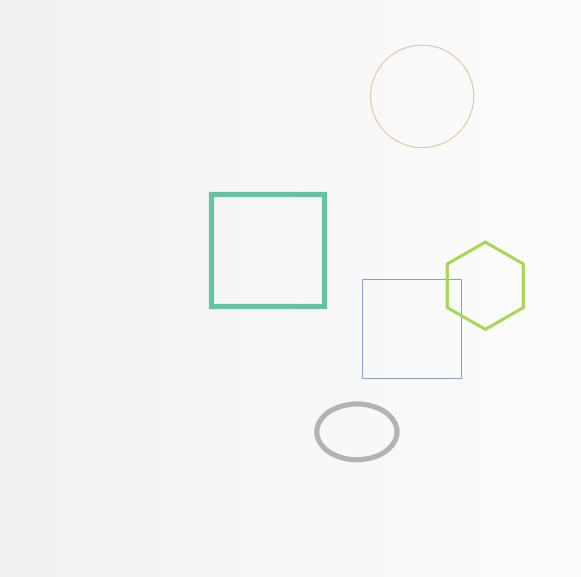[{"shape": "square", "thickness": 2.5, "radius": 0.49, "center": [0.461, 0.566]}, {"shape": "square", "thickness": 0.5, "radius": 0.43, "center": [0.708, 0.431]}, {"shape": "hexagon", "thickness": 1.5, "radius": 0.38, "center": [0.835, 0.504]}, {"shape": "circle", "thickness": 0.5, "radius": 0.44, "center": [0.726, 0.832]}, {"shape": "oval", "thickness": 2.5, "radius": 0.34, "center": [0.614, 0.251]}]